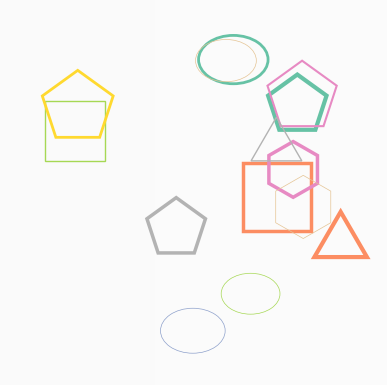[{"shape": "pentagon", "thickness": 3, "radius": 0.4, "center": [0.767, 0.727]}, {"shape": "oval", "thickness": 2, "radius": 0.45, "center": [0.602, 0.845]}, {"shape": "square", "thickness": 2.5, "radius": 0.44, "center": [0.715, 0.489]}, {"shape": "triangle", "thickness": 3, "radius": 0.39, "center": [0.879, 0.371]}, {"shape": "oval", "thickness": 0.5, "radius": 0.42, "center": [0.498, 0.141]}, {"shape": "pentagon", "thickness": 1.5, "radius": 0.47, "center": [0.78, 0.748]}, {"shape": "hexagon", "thickness": 2.5, "radius": 0.36, "center": [0.757, 0.56]}, {"shape": "oval", "thickness": 0.5, "radius": 0.38, "center": [0.647, 0.237]}, {"shape": "square", "thickness": 1, "radius": 0.39, "center": [0.195, 0.66]}, {"shape": "pentagon", "thickness": 2, "radius": 0.48, "center": [0.201, 0.721]}, {"shape": "hexagon", "thickness": 0.5, "radius": 0.41, "center": [0.783, 0.463]}, {"shape": "oval", "thickness": 0.5, "radius": 0.39, "center": [0.583, 0.843]}, {"shape": "triangle", "thickness": 1, "radius": 0.38, "center": [0.713, 0.62]}, {"shape": "pentagon", "thickness": 2.5, "radius": 0.4, "center": [0.455, 0.407]}]